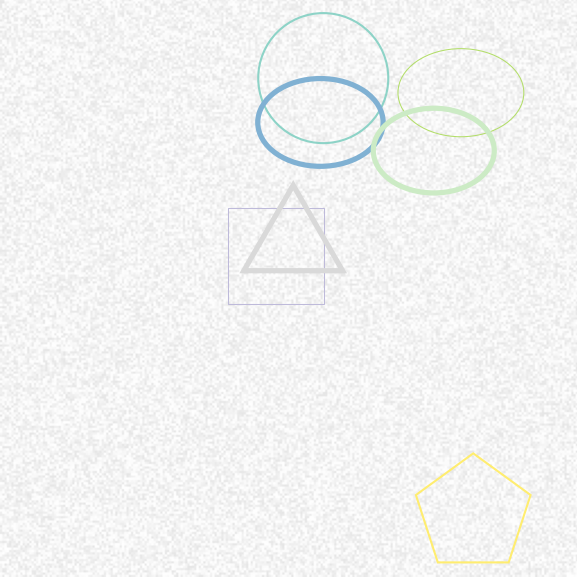[{"shape": "circle", "thickness": 1, "radius": 0.56, "center": [0.56, 0.864]}, {"shape": "square", "thickness": 0.5, "radius": 0.41, "center": [0.478, 0.556]}, {"shape": "oval", "thickness": 2.5, "radius": 0.54, "center": [0.555, 0.787]}, {"shape": "oval", "thickness": 0.5, "radius": 0.54, "center": [0.798, 0.839]}, {"shape": "triangle", "thickness": 2.5, "radius": 0.49, "center": [0.508, 0.58]}, {"shape": "oval", "thickness": 2.5, "radius": 0.52, "center": [0.751, 0.738]}, {"shape": "pentagon", "thickness": 1, "radius": 0.52, "center": [0.819, 0.11]}]